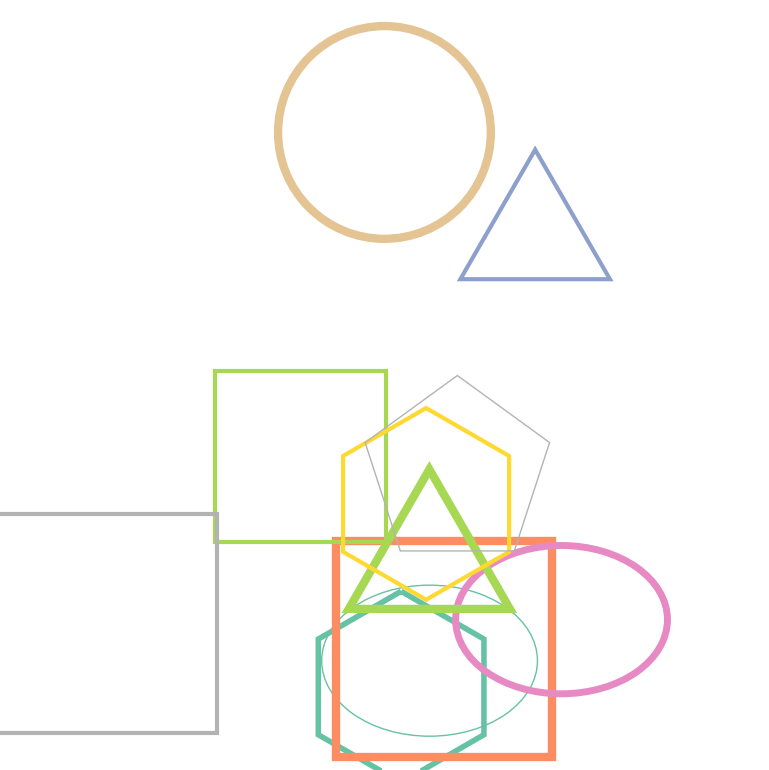[{"shape": "hexagon", "thickness": 2, "radius": 0.62, "center": [0.521, 0.108]}, {"shape": "oval", "thickness": 0.5, "radius": 0.7, "center": [0.558, 0.142]}, {"shape": "square", "thickness": 3, "radius": 0.7, "center": [0.576, 0.158]}, {"shape": "triangle", "thickness": 1.5, "radius": 0.56, "center": [0.695, 0.693]}, {"shape": "oval", "thickness": 2.5, "radius": 0.69, "center": [0.729, 0.195]}, {"shape": "square", "thickness": 1.5, "radius": 0.56, "center": [0.39, 0.407]}, {"shape": "triangle", "thickness": 3, "radius": 0.6, "center": [0.558, 0.27]}, {"shape": "hexagon", "thickness": 1.5, "radius": 0.62, "center": [0.553, 0.346]}, {"shape": "circle", "thickness": 3, "radius": 0.69, "center": [0.499, 0.828]}, {"shape": "pentagon", "thickness": 0.5, "radius": 0.63, "center": [0.594, 0.386]}, {"shape": "square", "thickness": 1.5, "radius": 0.71, "center": [0.14, 0.191]}]